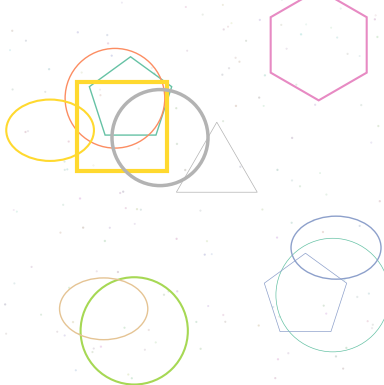[{"shape": "pentagon", "thickness": 1, "radius": 0.56, "center": [0.339, 0.74]}, {"shape": "circle", "thickness": 0.5, "radius": 0.74, "center": [0.864, 0.234]}, {"shape": "circle", "thickness": 1, "radius": 0.65, "center": [0.299, 0.745]}, {"shape": "pentagon", "thickness": 0.5, "radius": 0.56, "center": [0.793, 0.23]}, {"shape": "oval", "thickness": 1, "radius": 0.58, "center": [0.873, 0.357]}, {"shape": "hexagon", "thickness": 1.5, "radius": 0.72, "center": [0.828, 0.883]}, {"shape": "circle", "thickness": 1.5, "radius": 0.7, "center": [0.349, 0.141]}, {"shape": "square", "thickness": 3, "radius": 0.58, "center": [0.317, 0.671]}, {"shape": "oval", "thickness": 1.5, "radius": 0.57, "center": [0.13, 0.662]}, {"shape": "oval", "thickness": 1, "radius": 0.57, "center": [0.269, 0.198]}, {"shape": "circle", "thickness": 2.5, "radius": 0.62, "center": [0.416, 0.643]}, {"shape": "triangle", "thickness": 0.5, "radius": 0.61, "center": [0.563, 0.561]}]